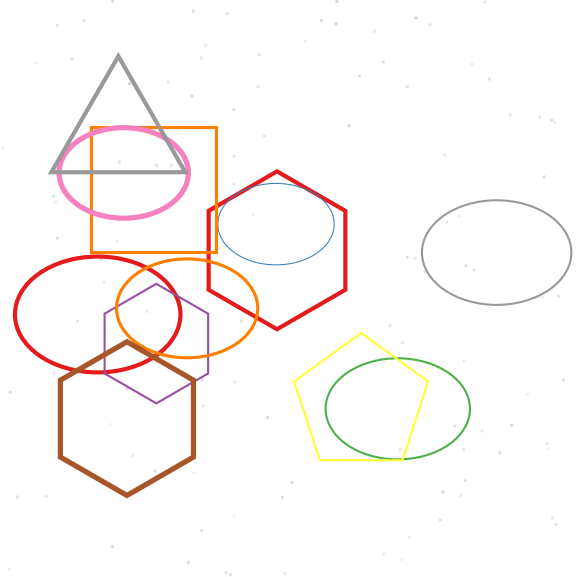[{"shape": "hexagon", "thickness": 2, "radius": 0.68, "center": [0.48, 0.566]}, {"shape": "oval", "thickness": 2, "radius": 0.72, "center": [0.169, 0.455]}, {"shape": "oval", "thickness": 0.5, "radius": 0.5, "center": [0.478, 0.611]}, {"shape": "oval", "thickness": 1, "radius": 0.63, "center": [0.689, 0.291]}, {"shape": "hexagon", "thickness": 1, "radius": 0.52, "center": [0.271, 0.404]}, {"shape": "oval", "thickness": 1.5, "radius": 0.61, "center": [0.324, 0.465]}, {"shape": "square", "thickness": 1.5, "radius": 0.54, "center": [0.266, 0.671]}, {"shape": "pentagon", "thickness": 1, "radius": 0.61, "center": [0.625, 0.301]}, {"shape": "hexagon", "thickness": 2.5, "radius": 0.67, "center": [0.22, 0.274]}, {"shape": "oval", "thickness": 2.5, "radius": 0.56, "center": [0.214, 0.7]}, {"shape": "triangle", "thickness": 2, "radius": 0.67, "center": [0.205, 0.768]}, {"shape": "oval", "thickness": 1, "radius": 0.65, "center": [0.86, 0.562]}]